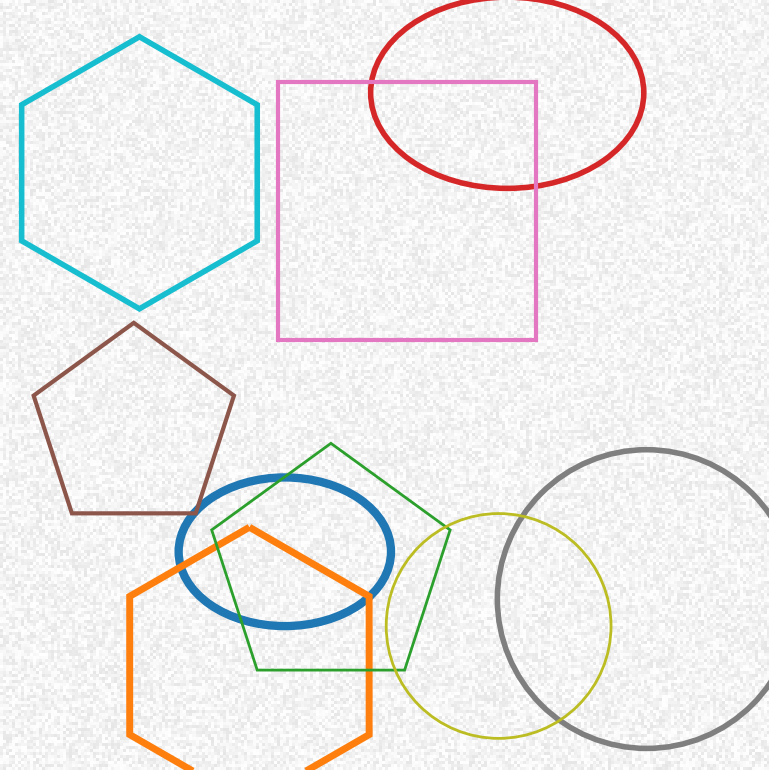[{"shape": "oval", "thickness": 3, "radius": 0.69, "center": [0.37, 0.283]}, {"shape": "hexagon", "thickness": 2.5, "radius": 0.9, "center": [0.324, 0.136]}, {"shape": "pentagon", "thickness": 1, "radius": 0.81, "center": [0.43, 0.261]}, {"shape": "oval", "thickness": 2, "radius": 0.89, "center": [0.659, 0.88]}, {"shape": "pentagon", "thickness": 1.5, "radius": 0.68, "center": [0.174, 0.444]}, {"shape": "square", "thickness": 1.5, "radius": 0.84, "center": [0.529, 0.726]}, {"shape": "circle", "thickness": 2, "radius": 0.97, "center": [0.84, 0.222]}, {"shape": "circle", "thickness": 1, "radius": 0.73, "center": [0.648, 0.187]}, {"shape": "hexagon", "thickness": 2, "radius": 0.88, "center": [0.181, 0.776]}]